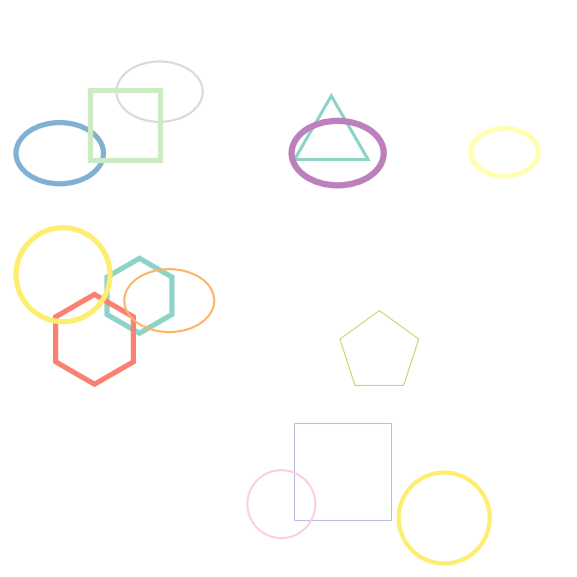[{"shape": "hexagon", "thickness": 2.5, "radius": 0.32, "center": [0.241, 0.487]}, {"shape": "triangle", "thickness": 1.5, "radius": 0.37, "center": [0.574, 0.76]}, {"shape": "oval", "thickness": 2.5, "radius": 0.29, "center": [0.874, 0.736]}, {"shape": "square", "thickness": 0.5, "radius": 0.42, "center": [0.593, 0.183]}, {"shape": "hexagon", "thickness": 2.5, "radius": 0.39, "center": [0.164, 0.412]}, {"shape": "oval", "thickness": 2.5, "radius": 0.38, "center": [0.103, 0.734]}, {"shape": "oval", "thickness": 1, "radius": 0.39, "center": [0.293, 0.479]}, {"shape": "pentagon", "thickness": 0.5, "radius": 0.36, "center": [0.657, 0.39]}, {"shape": "circle", "thickness": 1, "radius": 0.29, "center": [0.487, 0.126]}, {"shape": "oval", "thickness": 1, "radius": 0.37, "center": [0.276, 0.84]}, {"shape": "oval", "thickness": 3, "radius": 0.4, "center": [0.585, 0.734]}, {"shape": "square", "thickness": 2.5, "radius": 0.3, "center": [0.216, 0.783]}, {"shape": "circle", "thickness": 2, "radius": 0.39, "center": [0.769, 0.102]}, {"shape": "circle", "thickness": 2.5, "radius": 0.41, "center": [0.109, 0.523]}]